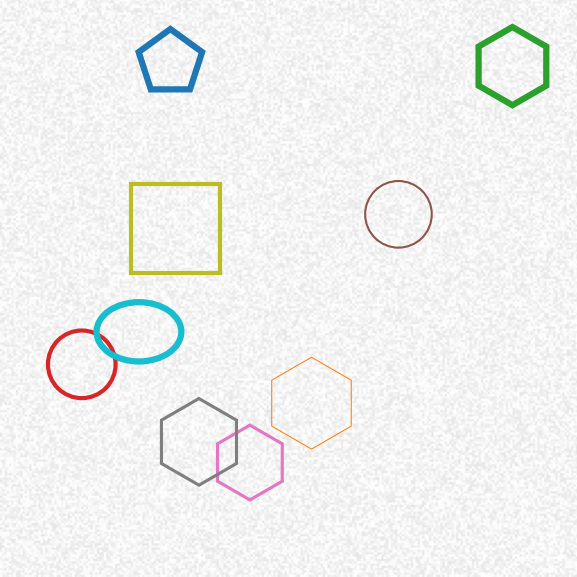[{"shape": "pentagon", "thickness": 3, "radius": 0.29, "center": [0.295, 0.891]}, {"shape": "hexagon", "thickness": 0.5, "radius": 0.4, "center": [0.539, 0.301]}, {"shape": "hexagon", "thickness": 3, "radius": 0.34, "center": [0.887, 0.885]}, {"shape": "circle", "thickness": 2, "radius": 0.29, "center": [0.142, 0.368]}, {"shape": "circle", "thickness": 1, "radius": 0.29, "center": [0.69, 0.628]}, {"shape": "hexagon", "thickness": 1.5, "radius": 0.32, "center": [0.433, 0.198]}, {"shape": "hexagon", "thickness": 1.5, "radius": 0.38, "center": [0.345, 0.234]}, {"shape": "square", "thickness": 2, "radius": 0.39, "center": [0.304, 0.604]}, {"shape": "oval", "thickness": 3, "radius": 0.37, "center": [0.241, 0.425]}]